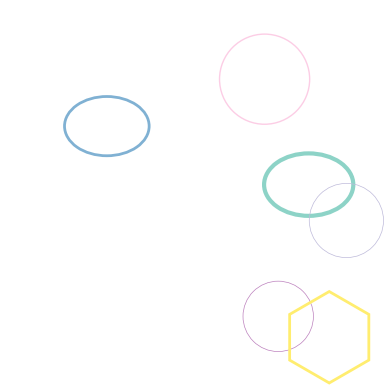[{"shape": "oval", "thickness": 3, "radius": 0.58, "center": [0.802, 0.52]}, {"shape": "circle", "thickness": 0.5, "radius": 0.48, "center": [0.9, 0.427]}, {"shape": "oval", "thickness": 2, "radius": 0.55, "center": [0.277, 0.672]}, {"shape": "circle", "thickness": 1, "radius": 0.59, "center": [0.687, 0.794]}, {"shape": "circle", "thickness": 0.5, "radius": 0.46, "center": [0.723, 0.178]}, {"shape": "hexagon", "thickness": 2, "radius": 0.59, "center": [0.855, 0.124]}]